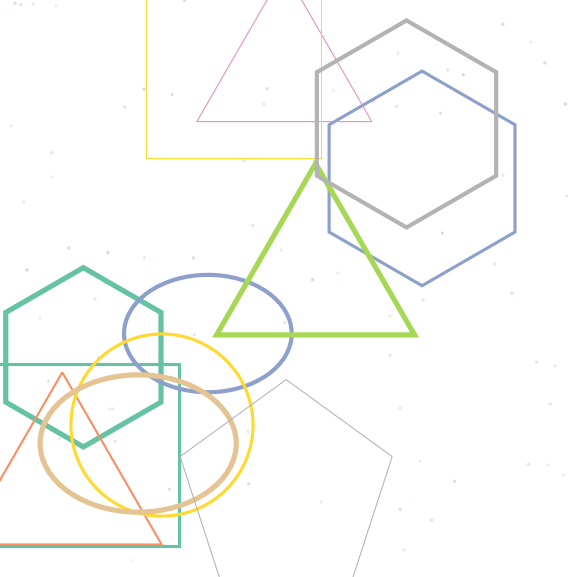[{"shape": "hexagon", "thickness": 2.5, "radius": 0.78, "center": [0.144, 0.38]}, {"shape": "square", "thickness": 1.5, "radius": 0.79, "center": [0.153, 0.211]}, {"shape": "triangle", "thickness": 1, "radius": 0.99, "center": [0.108, 0.156]}, {"shape": "oval", "thickness": 2, "radius": 0.73, "center": [0.36, 0.422]}, {"shape": "hexagon", "thickness": 1.5, "radius": 0.93, "center": [0.731, 0.69]}, {"shape": "triangle", "thickness": 0.5, "radius": 0.88, "center": [0.492, 0.876]}, {"shape": "triangle", "thickness": 2.5, "radius": 0.99, "center": [0.546, 0.518]}, {"shape": "circle", "thickness": 1.5, "radius": 0.79, "center": [0.28, 0.263]}, {"shape": "square", "thickness": 0.5, "radius": 0.76, "center": [0.405, 0.877]}, {"shape": "oval", "thickness": 2.5, "radius": 0.85, "center": [0.239, 0.231]}, {"shape": "hexagon", "thickness": 2, "radius": 0.9, "center": [0.704, 0.784]}, {"shape": "pentagon", "thickness": 0.5, "radius": 0.97, "center": [0.495, 0.149]}]